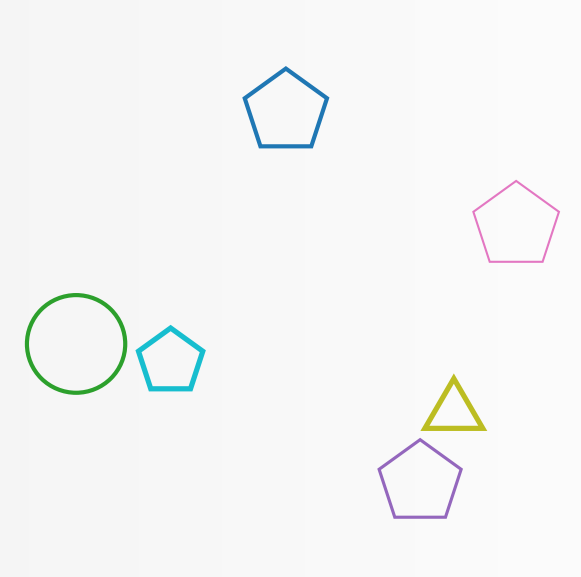[{"shape": "pentagon", "thickness": 2, "radius": 0.37, "center": [0.492, 0.806]}, {"shape": "circle", "thickness": 2, "radius": 0.42, "center": [0.131, 0.404]}, {"shape": "pentagon", "thickness": 1.5, "radius": 0.37, "center": [0.723, 0.164]}, {"shape": "pentagon", "thickness": 1, "radius": 0.39, "center": [0.888, 0.608]}, {"shape": "triangle", "thickness": 2.5, "radius": 0.29, "center": [0.781, 0.286]}, {"shape": "pentagon", "thickness": 2.5, "radius": 0.29, "center": [0.294, 0.373]}]